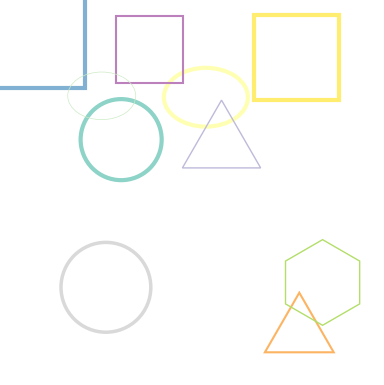[{"shape": "circle", "thickness": 3, "radius": 0.53, "center": [0.315, 0.637]}, {"shape": "oval", "thickness": 3, "radius": 0.55, "center": [0.535, 0.748]}, {"shape": "triangle", "thickness": 1, "radius": 0.59, "center": [0.575, 0.623]}, {"shape": "square", "thickness": 3, "radius": 0.6, "center": [0.103, 0.891]}, {"shape": "triangle", "thickness": 1.5, "radius": 0.52, "center": [0.777, 0.137]}, {"shape": "hexagon", "thickness": 1, "radius": 0.56, "center": [0.838, 0.266]}, {"shape": "circle", "thickness": 2.5, "radius": 0.58, "center": [0.275, 0.254]}, {"shape": "square", "thickness": 1.5, "radius": 0.44, "center": [0.388, 0.871]}, {"shape": "oval", "thickness": 0.5, "radius": 0.44, "center": [0.264, 0.751]}, {"shape": "square", "thickness": 3, "radius": 0.55, "center": [0.77, 0.85]}]